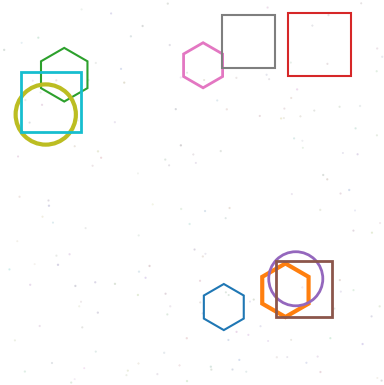[{"shape": "hexagon", "thickness": 1.5, "radius": 0.3, "center": [0.581, 0.202]}, {"shape": "hexagon", "thickness": 3, "radius": 0.35, "center": [0.741, 0.246]}, {"shape": "hexagon", "thickness": 1.5, "radius": 0.35, "center": [0.167, 0.806]}, {"shape": "square", "thickness": 1.5, "radius": 0.41, "center": [0.831, 0.885]}, {"shape": "circle", "thickness": 2, "radius": 0.35, "center": [0.768, 0.276]}, {"shape": "square", "thickness": 2, "radius": 0.36, "center": [0.789, 0.249]}, {"shape": "hexagon", "thickness": 2, "radius": 0.29, "center": [0.528, 0.83]}, {"shape": "square", "thickness": 1.5, "radius": 0.35, "center": [0.646, 0.893]}, {"shape": "circle", "thickness": 3, "radius": 0.39, "center": [0.119, 0.703]}, {"shape": "square", "thickness": 2, "radius": 0.39, "center": [0.133, 0.735]}]